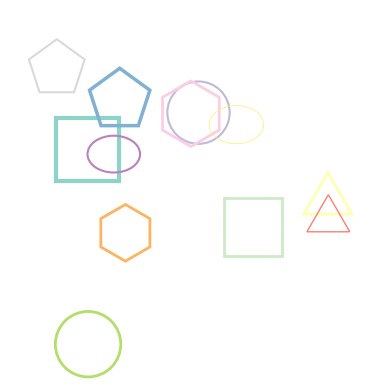[{"shape": "square", "thickness": 3, "radius": 0.4, "center": [0.228, 0.612]}, {"shape": "triangle", "thickness": 2, "radius": 0.36, "center": [0.852, 0.48]}, {"shape": "circle", "thickness": 1.5, "radius": 0.4, "center": [0.516, 0.707]}, {"shape": "triangle", "thickness": 1, "radius": 0.32, "center": [0.853, 0.43]}, {"shape": "pentagon", "thickness": 2.5, "radius": 0.41, "center": [0.311, 0.74]}, {"shape": "hexagon", "thickness": 2, "radius": 0.37, "center": [0.326, 0.395]}, {"shape": "circle", "thickness": 2, "radius": 0.43, "center": [0.229, 0.106]}, {"shape": "hexagon", "thickness": 2, "radius": 0.43, "center": [0.496, 0.705]}, {"shape": "pentagon", "thickness": 1.5, "radius": 0.38, "center": [0.148, 0.822]}, {"shape": "oval", "thickness": 1.5, "radius": 0.34, "center": [0.296, 0.6]}, {"shape": "square", "thickness": 2, "radius": 0.38, "center": [0.657, 0.41]}, {"shape": "oval", "thickness": 0.5, "radius": 0.35, "center": [0.614, 0.676]}]